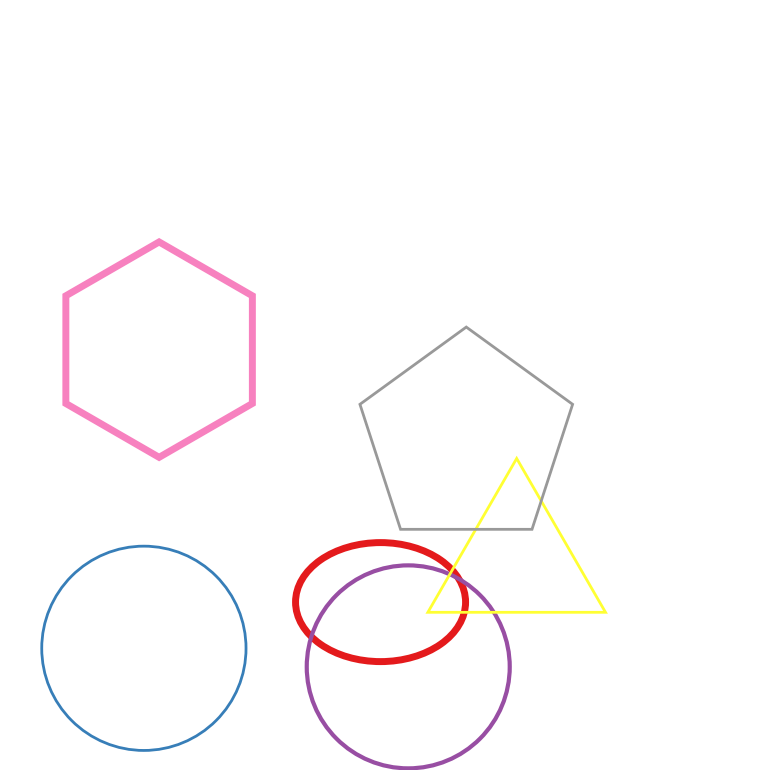[{"shape": "oval", "thickness": 2.5, "radius": 0.55, "center": [0.494, 0.218]}, {"shape": "circle", "thickness": 1, "radius": 0.66, "center": [0.187, 0.158]}, {"shape": "circle", "thickness": 1.5, "radius": 0.66, "center": [0.53, 0.134]}, {"shape": "triangle", "thickness": 1, "radius": 0.67, "center": [0.671, 0.271]}, {"shape": "hexagon", "thickness": 2.5, "radius": 0.7, "center": [0.207, 0.546]}, {"shape": "pentagon", "thickness": 1, "radius": 0.73, "center": [0.606, 0.43]}]